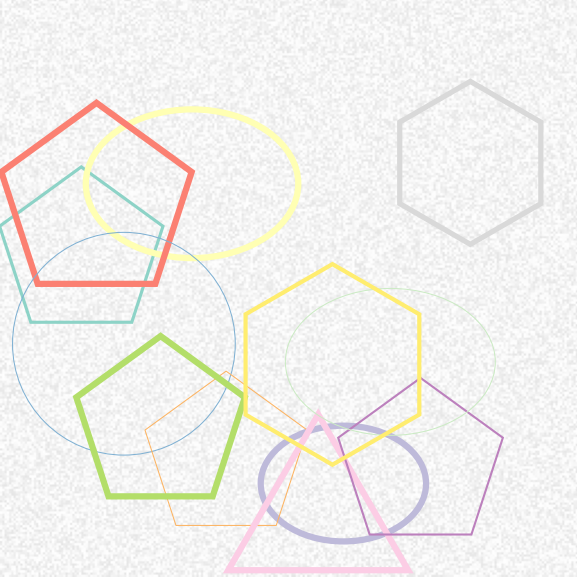[{"shape": "pentagon", "thickness": 1.5, "radius": 0.74, "center": [0.141, 0.561]}, {"shape": "oval", "thickness": 3, "radius": 0.92, "center": [0.333, 0.681]}, {"shape": "oval", "thickness": 3, "radius": 0.72, "center": [0.595, 0.162]}, {"shape": "pentagon", "thickness": 3, "radius": 0.87, "center": [0.167, 0.648]}, {"shape": "circle", "thickness": 0.5, "radius": 0.96, "center": [0.215, 0.404]}, {"shape": "pentagon", "thickness": 0.5, "radius": 0.74, "center": [0.392, 0.209]}, {"shape": "pentagon", "thickness": 3, "radius": 0.77, "center": [0.278, 0.264]}, {"shape": "triangle", "thickness": 3, "radius": 0.9, "center": [0.551, 0.102]}, {"shape": "hexagon", "thickness": 2.5, "radius": 0.71, "center": [0.814, 0.717]}, {"shape": "pentagon", "thickness": 1, "radius": 0.75, "center": [0.728, 0.195]}, {"shape": "oval", "thickness": 0.5, "radius": 0.91, "center": [0.676, 0.372]}, {"shape": "hexagon", "thickness": 2, "radius": 0.87, "center": [0.576, 0.368]}]